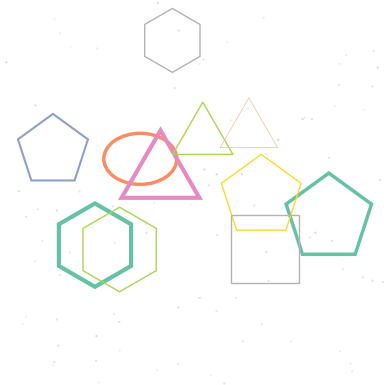[{"shape": "pentagon", "thickness": 2.5, "radius": 0.58, "center": [0.854, 0.434]}, {"shape": "hexagon", "thickness": 3, "radius": 0.54, "center": [0.247, 0.363]}, {"shape": "oval", "thickness": 2.5, "radius": 0.47, "center": [0.364, 0.587]}, {"shape": "pentagon", "thickness": 1.5, "radius": 0.48, "center": [0.138, 0.609]}, {"shape": "triangle", "thickness": 3, "radius": 0.58, "center": [0.417, 0.545]}, {"shape": "hexagon", "thickness": 1, "radius": 0.55, "center": [0.311, 0.352]}, {"shape": "triangle", "thickness": 1, "radius": 0.45, "center": [0.527, 0.644]}, {"shape": "pentagon", "thickness": 1, "radius": 0.54, "center": [0.679, 0.49]}, {"shape": "triangle", "thickness": 0.5, "radius": 0.43, "center": [0.646, 0.66]}, {"shape": "hexagon", "thickness": 1, "radius": 0.41, "center": [0.448, 0.895]}, {"shape": "square", "thickness": 1, "radius": 0.45, "center": [0.688, 0.353]}]